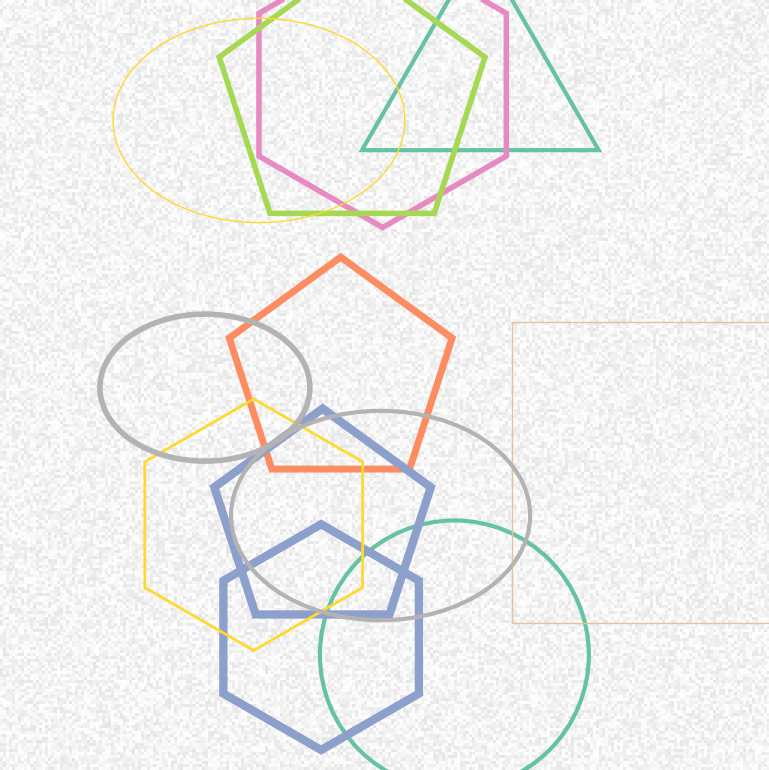[{"shape": "circle", "thickness": 1.5, "radius": 0.87, "center": [0.59, 0.149]}, {"shape": "triangle", "thickness": 1.5, "radius": 0.89, "center": [0.624, 0.894]}, {"shape": "pentagon", "thickness": 2.5, "radius": 0.76, "center": [0.442, 0.514]}, {"shape": "pentagon", "thickness": 3, "radius": 0.74, "center": [0.419, 0.322]}, {"shape": "hexagon", "thickness": 3, "radius": 0.73, "center": [0.417, 0.173]}, {"shape": "hexagon", "thickness": 2, "radius": 0.93, "center": [0.497, 0.89]}, {"shape": "pentagon", "thickness": 2, "radius": 0.91, "center": [0.457, 0.87]}, {"shape": "oval", "thickness": 0.5, "radius": 0.95, "center": [0.336, 0.844]}, {"shape": "hexagon", "thickness": 1, "radius": 0.82, "center": [0.33, 0.319]}, {"shape": "square", "thickness": 0.5, "radius": 0.98, "center": [0.861, 0.386]}, {"shape": "oval", "thickness": 1.5, "radius": 0.97, "center": [0.494, 0.33]}, {"shape": "oval", "thickness": 2, "radius": 0.68, "center": [0.266, 0.497]}]